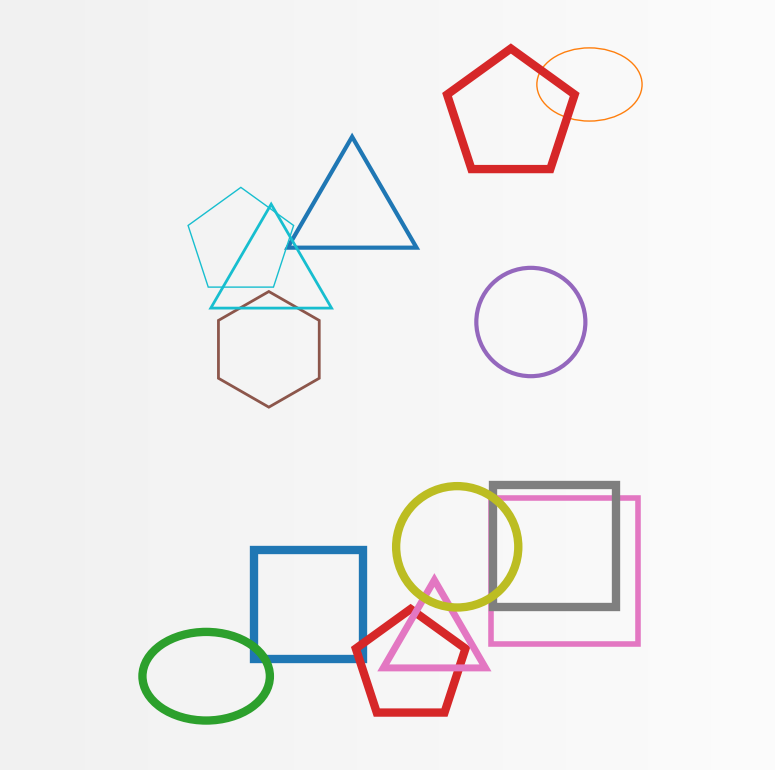[{"shape": "triangle", "thickness": 1.5, "radius": 0.48, "center": [0.454, 0.726]}, {"shape": "square", "thickness": 3, "radius": 0.35, "center": [0.398, 0.215]}, {"shape": "oval", "thickness": 0.5, "radius": 0.34, "center": [0.761, 0.89]}, {"shape": "oval", "thickness": 3, "radius": 0.41, "center": [0.266, 0.122]}, {"shape": "pentagon", "thickness": 3, "radius": 0.43, "center": [0.659, 0.85]}, {"shape": "pentagon", "thickness": 3, "radius": 0.37, "center": [0.53, 0.135]}, {"shape": "circle", "thickness": 1.5, "radius": 0.35, "center": [0.685, 0.582]}, {"shape": "hexagon", "thickness": 1, "radius": 0.38, "center": [0.347, 0.546]}, {"shape": "square", "thickness": 2, "radius": 0.47, "center": [0.728, 0.258]}, {"shape": "triangle", "thickness": 2.5, "radius": 0.38, "center": [0.56, 0.171]}, {"shape": "square", "thickness": 3, "radius": 0.4, "center": [0.715, 0.291]}, {"shape": "circle", "thickness": 3, "radius": 0.39, "center": [0.59, 0.29]}, {"shape": "pentagon", "thickness": 0.5, "radius": 0.36, "center": [0.311, 0.685]}, {"shape": "triangle", "thickness": 1, "radius": 0.45, "center": [0.35, 0.645]}]